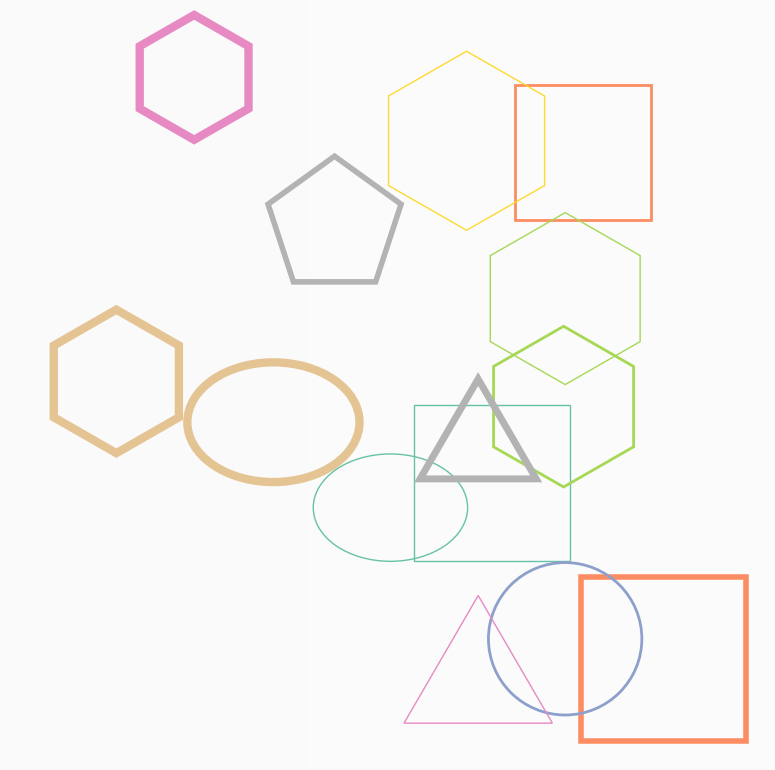[{"shape": "oval", "thickness": 0.5, "radius": 0.5, "center": [0.504, 0.341]}, {"shape": "square", "thickness": 0.5, "radius": 0.5, "center": [0.635, 0.372]}, {"shape": "square", "thickness": 2, "radius": 0.53, "center": [0.857, 0.145]}, {"shape": "square", "thickness": 1, "radius": 0.44, "center": [0.752, 0.802]}, {"shape": "circle", "thickness": 1, "radius": 0.49, "center": [0.729, 0.17]}, {"shape": "hexagon", "thickness": 3, "radius": 0.41, "center": [0.25, 0.9]}, {"shape": "triangle", "thickness": 0.5, "radius": 0.55, "center": [0.617, 0.116]}, {"shape": "hexagon", "thickness": 0.5, "radius": 0.56, "center": [0.729, 0.612]}, {"shape": "hexagon", "thickness": 1, "radius": 0.52, "center": [0.727, 0.472]}, {"shape": "hexagon", "thickness": 0.5, "radius": 0.58, "center": [0.602, 0.817]}, {"shape": "hexagon", "thickness": 3, "radius": 0.47, "center": [0.15, 0.505]}, {"shape": "oval", "thickness": 3, "radius": 0.56, "center": [0.353, 0.452]}, {"shape": "triangle", "thickness": 2.5, "radius": 0.43, "center": [0.617, 0.421]}, {"shape": "pentagon", "thickness": 2, "radius": 0.45, "center": [0.432, 0.707]}]